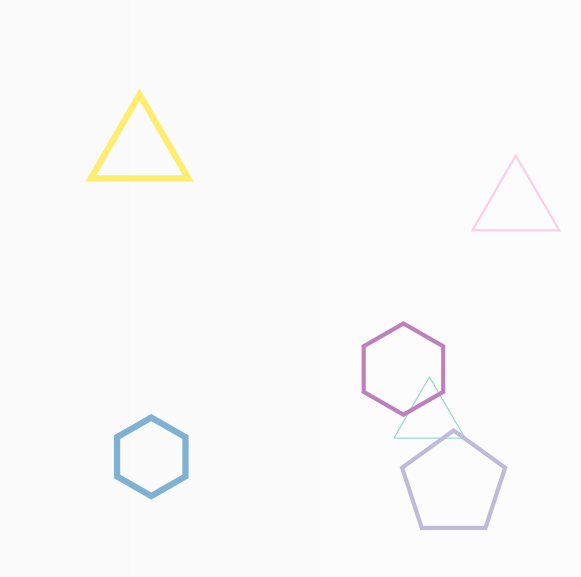[{"shape": "triangle", "thickness": 0.5, "radius": 0.35, "center": [0.739, 0.276]}, {"shape": "pentagon", "thickness": 2, "radius": 0.47, "center": [0.78, 0.16]}, {"shape": "hexagon", "thickness": 3, "radius": 0.34, "center": [0.26, 0.208]}, {"shape": "triangle", "thickness": 1, "radius": 0.43, "center": [0.887, 0.643]}, {"shape": "hexagon", "thickness": 2, "radius": 0.39, "center": [0.694, 0.36]}, {"shape": "triangle", "thickness": 3, "radius": 0.48, "center": [0.24, 0.739]}]